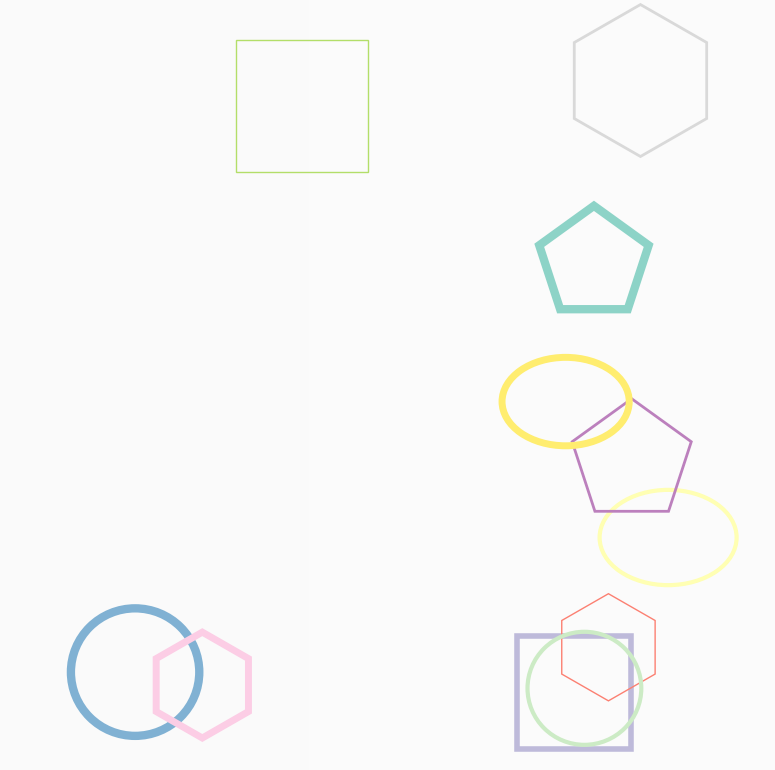[{"shape": "pentagon", "thickness": 3, "radius": 0.37, "center": [0.766, 0.658]}, {"shape": "oval", "thickness": 1.5, "radius": 0.44, "center": [0.862, 0.302]}, {"shape": "square", "thickness": 2, "radius": 0.37, "center": [0.74, 0.101]}, {"shape": "hexagon", "thickness": 0.5, "radius": 0.35, "center": [0.785, 0.159]}, {"shape": "circle", "thickness": 3, "radius": 0.41, "center": [0.174, 0.127]}, {"shape": "square", "thickness": 0.5, "radius": 0.43, "center": [0.39, 0.862]}, {"shape": "hexagon", "thickness": 2.5, "radius": 0.34, "center": [0.261, 0.11]}, {"shape": "hexagon", "thickness": 1, "radius": 0.49, "center": [0.826, 0.895]}, {"shape": "pentagon", "thickness": 1, "radius": 0.4, "center": [0.815, 0.401]}, {"shape": "circle", "thickness": 1.5, "radius": 0.37, "center": [0.754, 0.106]}, {"shape": "oval", "thickness": 2.5, "radius": 0.41, "center": [0.73, 0.478]}]